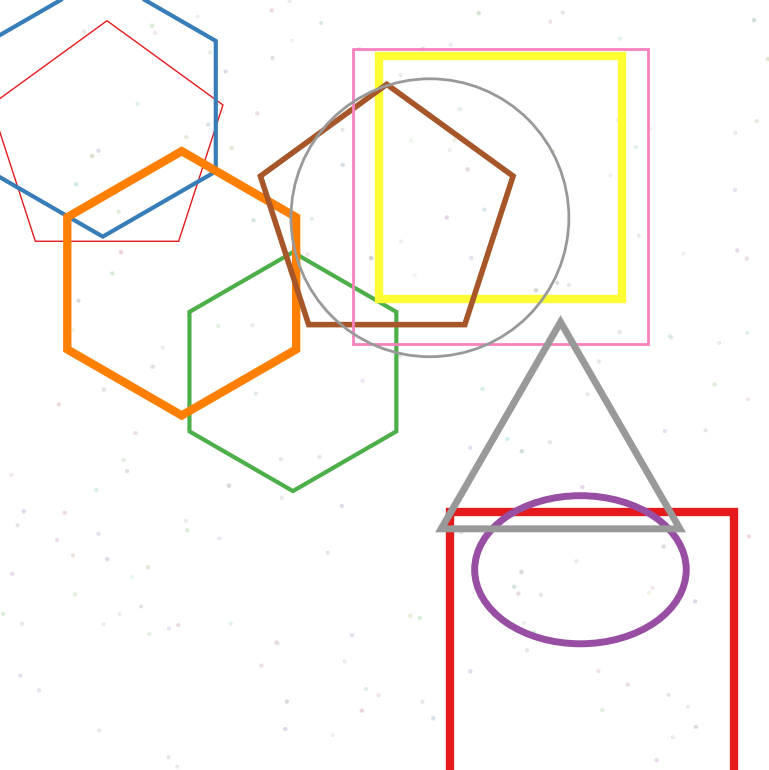[{"shape": "pentagon", "thickness": 0.5, "radius": 0.79, "center": [0.139, 0.815]}, {"shape": "square", "thickness": 3, "radius": 0.92, "center": [0.768, 0.151]}, {"shape": "hexagon", "thickness": 1.5, "radius": 0.85, "center": [0.133, 0.862]}, {"shape": "hexagon", "thickness": 1.5, "radius": 0.78, "center": [0.38, 0.517]}, {"shape": "oval", "thickness": 2.5, "radius": 0.69, "center": [0.754, 0.26]}, {"shape": "hexagon", "thickness": 3, "radius": 0.86, "center": [0.236, 0.632]}, {"shape": "square", "thickness": 3, "radius": 0.79, "center": [0.651, 0.77]}, {"shape": "pentagon", "thickness": 2, "radius": 0.86, "center": [0.502, 0.718]}, {"shape": "square", "thickness": 1, "radius": 0.96, "center": [0.65, 0.745]}, {"shape": "circle", "thickness": 1, "radius": 0.9, "center": [0.558, 0.717]}, {"shape": "triangle", "thickness": 2.5, "radius": 0.9, "center": [0.728, 0.403]}]